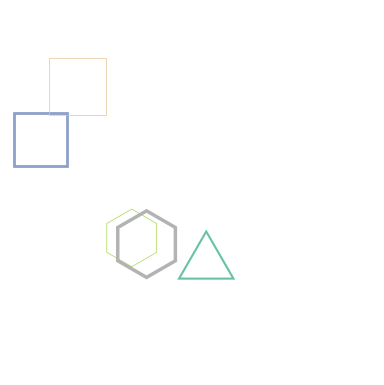[{"shape": "triangle", "thickness": 1.5, "radius": 0.41, "center": [0.536, 0.317]}, {"shape": "square", "thickness": 2, "radius": 0.34, "center": [0.105, 0.638]}, {"shape": "hexagon", "thickness": 0.5, "radius": 0.37, "center": [0.342, 0.382]}, {"shape": "square", "thickness": 0.5, "radius": 0.37, "center": [0.202, 0.775]}, {"shape": "hexagon", "thickness": 2.5, "radius": 0.43, "center": [0.381, 0.366]}]